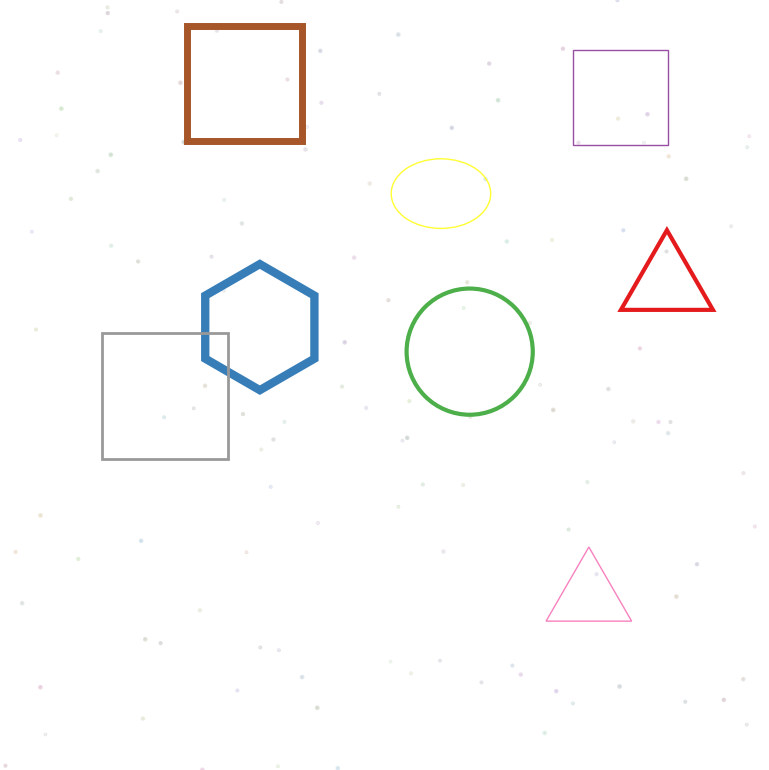[{"shape": "triangle", "thickness": 1.5, "radius": 0.35, "center": [0.866, 0.632]}, {"shape": "hexagon", "thickness": 3, "radius": 0.41, "center": [0.337, 0.575]}, {"shape": "circle", "thickness": 1.5, "radius": 0.41, "center": [0.61, 0.543]}, {"shape": "square", "thickness": 0.5, "radius": 0.31, "center": [0.806, 0.873]}, {"shape": "oval", "thickness": 0.5, "radius": 0.32, "center": [0.573, 0.749]}, {"shape": "square", "thickness": 2.5, "radius": 0.37, "center": [0.318, 0.892]}, {"shape": "triangle", "thickness": 0.5, "radius": 0.32, "center": [0.765, 0.225]}, {"shape": "square", "thickness": 1, "radius": 0.41, "center": [0.214, 0.485]}]